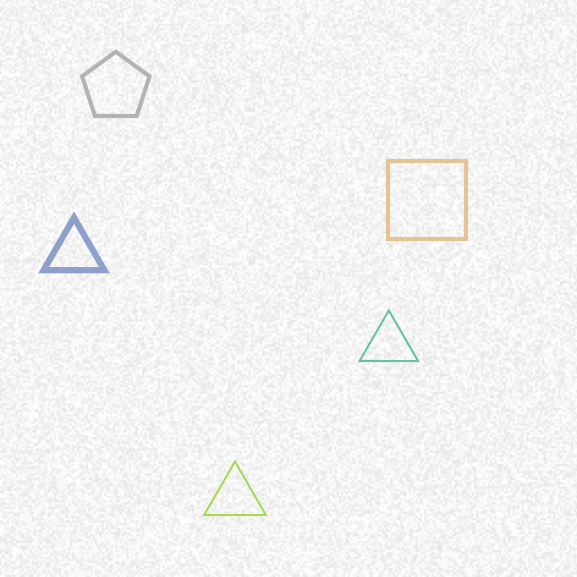[{"shape": "triangle", "thickness": 1, "radius": 0.29, "center": [0.673, 0.403]}, {"shape": "triangle", "thickness": 3, "radius": 0.3, "center": [0.128, 0.562]}, {"shape": "triangle", "thickness": 1, "radius": 0.31, "center": [0.407, 0.138]}, {"shape": "square", "thickness": 2, "radius": 0.34, "center": [0.74, 0.652]}, {"shape": "pentagon", "thickness": 2, "radius": 0.31, "center": [0.201, 0.848]}]